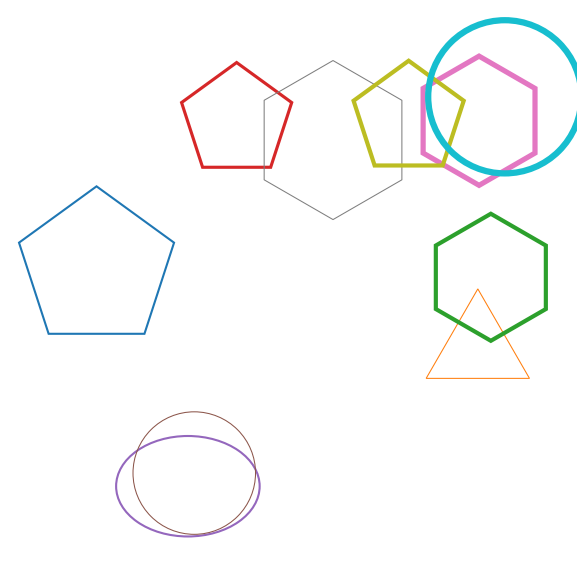[{"shape": "pentagon", "thickness": 1, "radius": 0.71, "center": [0.167, 0.535]}, {"shape": "triangle", "thickness": 0.5, "radius": 0.52, "center": [0.827, 0.396]}, {"shape": "hexagon", "thickness": 2, "radius": 0.55, "center": [0.85, 0.519]}, {"shape": "pentagon", "thickness": 1.5, "radius": 0.5, "center": [0.41, 0.791]}, {"shape": "oval", "thickness": 1, "radius": 0.62, "center": [0.325, 0.157]}, {"shape": "circle", "thickness": 0.5, "radius": 0.53, "center": [0.336, 0.18]}, {"shape": "hexagon", "thickness": 2.5, "radius": 0.56, "center": [0.83, 0.79]}, {"shape": "hexagon", "thickness": 0.5, "radius": 0.69, "center": [0.577, 0.757]}, {"shape": "pentagon", "thickness": 2, "radius": 0.5, "center": [0.708, 0.794]}, {"shape": "circle", "thickness": 3, "radius": 0.66, "center": [0.874, 0.832]}]